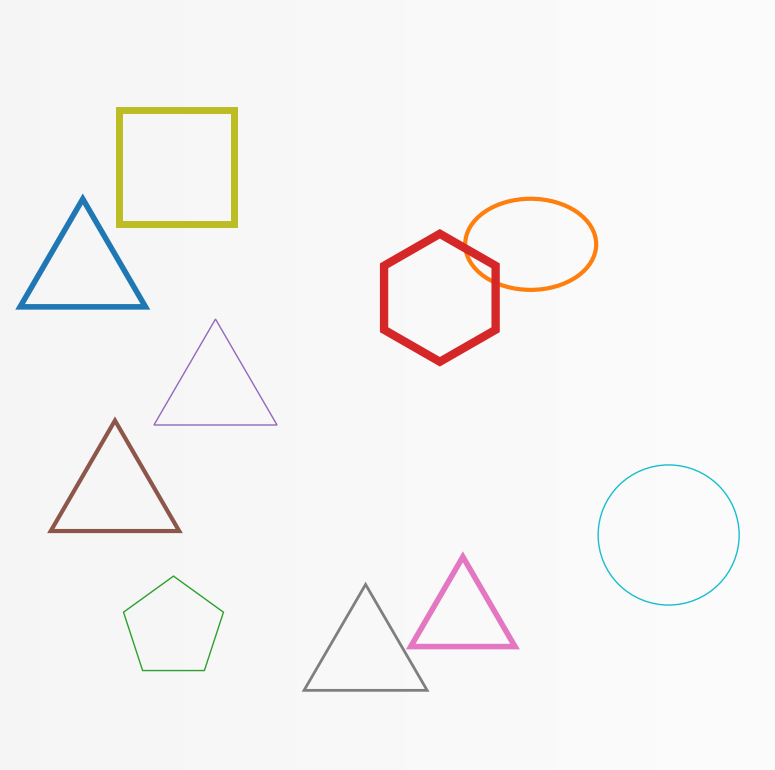[{"shape": "triangle", "thickness": 2, "radius": 0.47, "center": [0.107, 0.648]}, {"shape": "oval", "thickness": 1.5, "radius": 0.42, "center": [0.685, 0.683]}, {"shape": "pentagon", "thickness": 0.5, "radius": 0.34, "center": [0.224, 0.184]}, {"shape": "hexagon", "thickness": 3, "radius": 0.42, "center": [0.568, 0.613]}, {"shape": "triangle", "thickness": 0.5, "radius": 0.46, "center": [0.278, 0.494]}, {"shape": "triangle", "thickness": 1.5, "radius": 0.48, "center": [0.148, 0.358]}, {"shape": "triangle", "thickness": 2, "radius": 0.39, "center": [0.597, 0.199]}, {"shape": "triangle", "thickness": 1, "radius": 0.46, "center": [0.472, 0.149]}, {"shape": "square", "thickness": 2.5, "radius": 0.37, "center": [0.228, 0.783]}, {"shape": "circle", "thickness": 0.5, "radius": 0.45, "center": [0.863, 0.305]}]